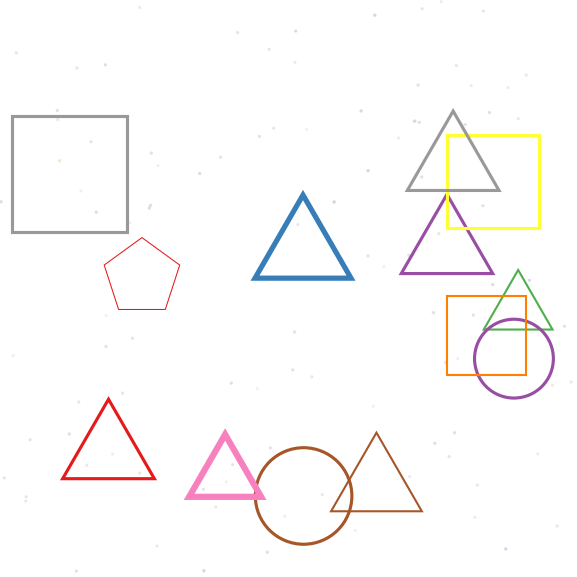[{"shape": "triangle", "thickness": 1.5, "radius": 0.46, "center": [0.188, 0.216]}, {"shape": "pentagon", "thickness": 0.5, "radius": 0.34, "center": [0.246, 0.519]}, {"shape": "triangle", "thickness": 2.5, "radius": 0.48, "center": [0.525, 0.565]}, {"shape": "triangle", "thickness": 1, "radius": 0.34, "center": [0.897, 0.463]}, {"shape": "triangle", "thickness": 1.5, "radius": 0.46, "center": [0.774, 0.571]}, {"shape": "circle", "thickness": 1.5, "radius": 0.34, "center": [0.89, 0.378]}, {"shape": "square", "thickness": 1, "radius": 0.34, "center": [0.842, 0.417]}, {"shape": "square", "thickness": 1.5, "radius": 0.4, "center": [0.854, 0.685]}, {"shape": "circle", "thickness": 1.5, "radius": 0.42, "center": [0.526, 0.14]}, {"shape": "triangle", "thickness": 1, "radius": 0.45, "center": [0.652, 0.159]}, {"shape": "triangle", "thickness": 3, "radius": 0.36, "center": [0.39, 0.175]}, {"shape": "triangle", "thickness": 1.5, "radius": 0.46, "center": [0.785, 0.715]}, {"shape": "square", "thickness": 1.5, "radius": 0.5, "center": [0.12, 0.698]}]